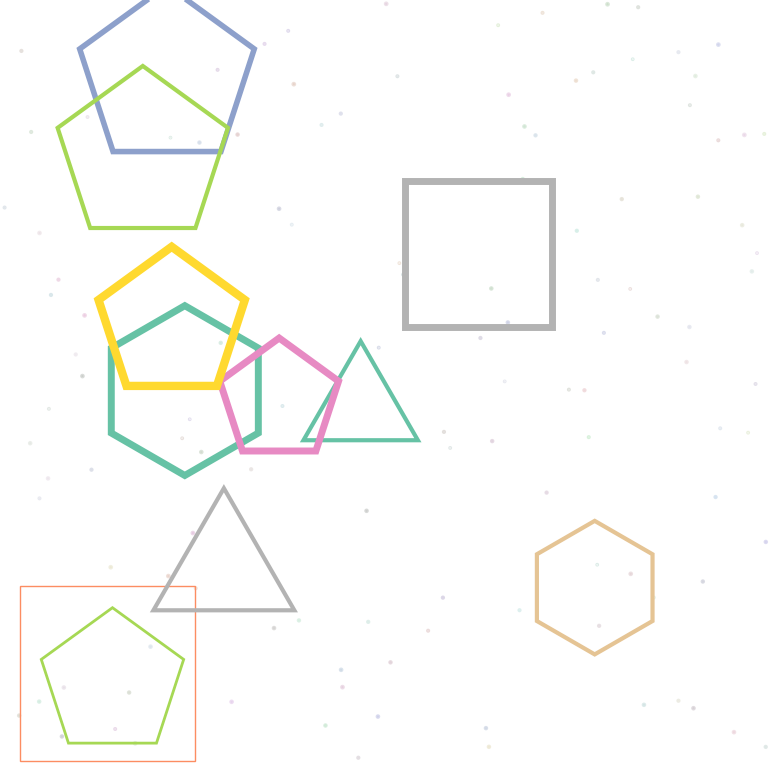[{"shape": "triangle", "thickness": 1.5, "radius": 0.43, "center": [0.468, 0.471]}, {"shape": "hexagon", "thickness": 2.5, "radius": 0.55, "center": [0.24, 0.493]}, {"shape": "square", "thickness": 0.5, "radius": 0.57, "center": [0.139, 0.126]}, {"shape": "pentagon", "thickness": 2, "radius": 0.6, "center": [0.217, 0.9]}, {"shape": "pentagon", "thickness": 2.5, "radius": 0.41, "center": [0.363, 0.48]}, {"shape": "pentagon", "thickness": 1.5, "radius": 0.58, "center": [0.185, 0.798]}, {"shape": "pentagon", "thickness": 1, "radius": 0.49, "center": [0.146, 0.114]}, {"shape": "pentagon", "thickness": 3, "radius": 0.5, "center": [0.223, 0.58]}, {"shape": "hexagon", "thickness": 1.5, "radius": 0.43, "center": [0.772, 0.237]}, {"shape": "triangle", "thickness": 1.5, "radius": 0.53, "center": [0.291, 0.26]}, {"shape": "square", "thickness": 2.5, "radius": 0.48, "center": [0.621, 0.67]}]